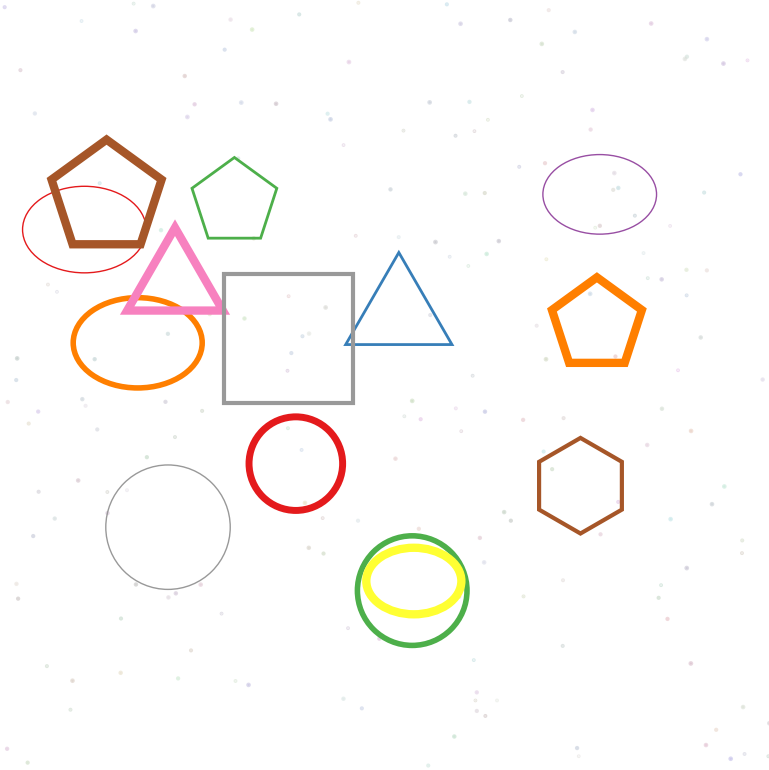[{"shape": "circle", "thickness": 2.5, "radius": 0.3, "center": [0.384, 0.398]}, {"shape": "oval", "thickness": 0.5, "radius": 0.4, "center": [0.11, 0.702]}, {"shape": "triangle", "thickness": 1, "radius": 0.4, "center": [0.518, 0.592]}, {"shape": "circle", "thickness": 2, "radius": 0.36, "center": [0.535, 0.233]}, {"shape": "pentagon", "thickness": 1, "radius": 0.29, "center": [0.304, 0.738]}, {"shape": "oval", "thickness": 0.5, "radius": 0.37, "center": [0.779, 0.748]}, {"shape": "pentagon", "thickness": 3, "radius": 0.31, "center": [0.775, 0.578]}, {"shape": "oval", "thickness": 2, "radius": 0.42, "center": [0.179, 0.555]}, {"shape": "oval", "thickness": 3, "radius": 0.31, "center": [0.537, 0.245]}, {"shape": "hexagon", "thickness": 1.5, "radius": 0.31, "center": [0.754, 0.369]}, {"shape": "pentagon", "thickness": 3, "radius": 0.38, "center": [0.138, 0.744]}, {"shape": "triangle", "thickness": 3, "radius": 0.36, "center": [0.227, 0.633]}, {"shape": "circle", "thickness": 0.5, "radius": 0.4, "center": [0.218, 0.315]}, {"shape": "square", "thickness": 1.5, "radius": 0.42, "center": [0.375, 0.561]}]